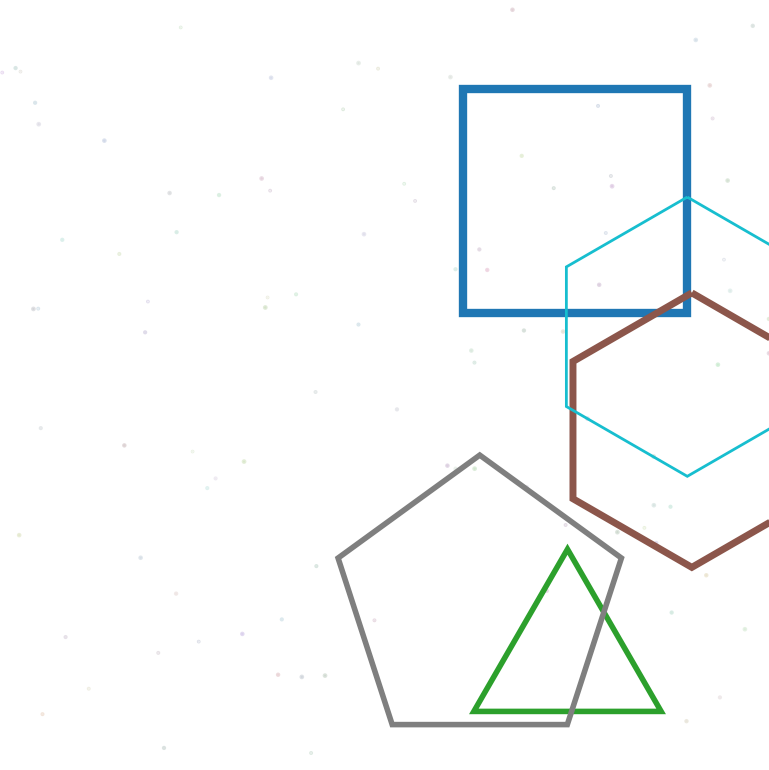[{"shape": "square", "thickness": 3, "radius": 0.73, "center": [0.747, 0.739]}, {"shape": "triangle", "thickness": 2, "radius": 0.7, "center": [0.737, 0.146]}, {"shape": "hexagon", "thickness": 2.5, "radius": 0.89, "center": [0.898, 0.441]}, {"shape": "pentagon", "thickness": 2, "radius": 0.97, "center": [0.623, 0.215]}, {"shape": "hexagon", "thickness": 1, "radius": 0.91, "center": [0.893, 0.563]}]